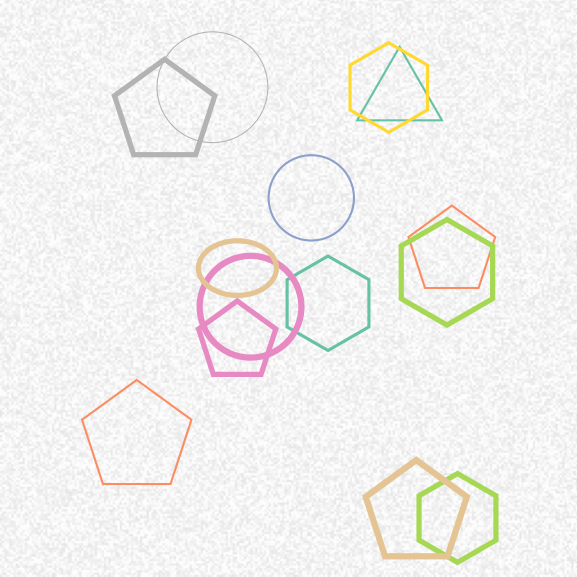[{"shape": "hexagon", "thickness": 1.5, "radius": 0.41, "center": [0.568, 0.474]}, {"shape": "triangle", "thickness": 1, "radius": 0.42, "center": [0.692, 0.833]}, {"shape": "pentagon", "thickness": 1, "radius": 0.39, "center": [0.782, 0.564]}, {"shape": "pentagon", "thickness": 1, "radius": 0.5, "center": [0.237, 0.242]}, {"shape": "circle", "thickness": 1, "radius": 0.37, "center": [0.539, 0.657]}, {"shape": "circle", "thickness": 3, "radius": 0.44, "center": [0.434, 0.468]}, {"shape": "pentagon", "thickness": 2.5, "radius": 0.35, "center": [0.411, 0.408]}, {"shape": "hexagon", "thickness": 2.5, "radius": 0.38, "center": [0.792, 0.102]}, {"shape": "hexagon", "thickness": 2.5, "radius": 0.46, "center": [0.774, 0.528]}, {"shape": "hexagon", "thickness": 1.5, "radius": 0.39, "center": [0.673, 0.848]}, {"shape": "pentagon", "thickness": 3, "radius": 0.46, "center": [0.721, 0.11]}, {"shape": "oval", "thickness": 2.5, "radius": 0.34, "center": [0.411, 0.535]}, {"shape": "pentagon", "thickness": 2.5, "radius": 0.46, "center": [0.285, 0.805]}, {"shape": "circle", "thickness": 0.5, "radius": 0.48, "center": [0.368, 0.848]}]